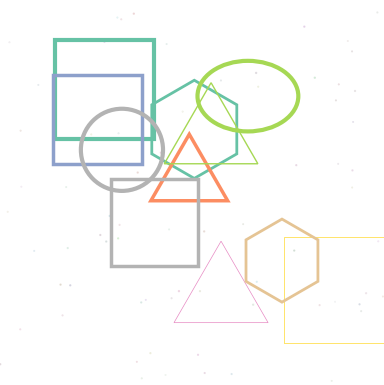[{"shape": "hexagon", "thickness": 2, "radius": 0.64, "center": [0.505, 0.664]}, {"shape": "square", "thickness": 3, "radius": 0.64, "center": [0.271, 0.768]}, {"shape": "triangle", "thickness": 2.5, "radius": 0.58, "center": [0.492, 0.536]}, {"shape": "square", "thickness": 2.5, "radius": 0.58, "center": [0.254, 0.69]}, {"shape": "triangle", "thickness": 0.5, "radius": 0.71, "center": [0.574, 0.232]}, {"shape": "triangle", "thickness": 1, "radius": 0.7, "center": [0.548, 0.645]}, {"shape": "oval", "thickness": 3, "radius": 0.65, "center": [0.644, 0.75]}, {"shape": "square", "thickness": 0.5, "radius": 0.69, "center": [0.876, 0.247]}, {"shape": "hexagon", "thickness": 2, "radius": 0.54, "center": [0.732, 0.323]}, {"shape": "square", "thickness": 2.5, "radius": 0.57, "center": [0.401, 0.422]}, {"shape": "circle", "thickness": 3, "radius": 0.53, "center": [0.317, 0.611]}]